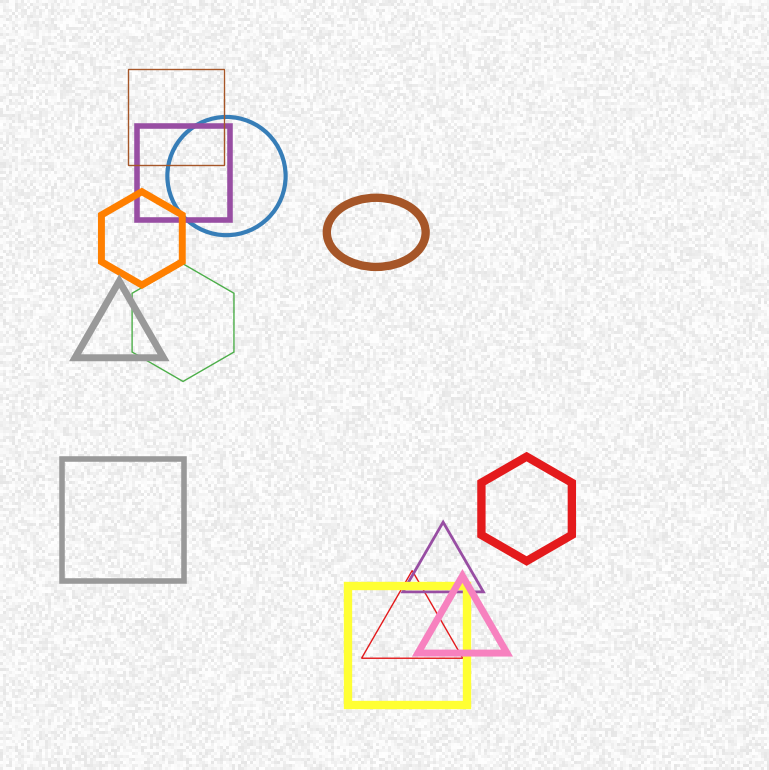[{"shape": "triangle", "thickness": 0.5, "radius": 0.38, "center": [0.535, 0.183]}, {"shape": "hexagon", "thickness": 3, "radius": 0.34, "center": [0.684, 0.339]}, {"shape": "circle", "thickness": 1.5, "radius": 0.38, "center": [0.294, 0.771]}, {"shape": "hexagon", "thickness": 0.5, "radius": 0.38, "center": [0.238, 0.581]}, {"shape": "triangle", "thickness": 1, "radius": 0.3, "center": [0.575, 0.262]}, {"shape": "square", "thickness": 2, "radius": 0.3, "center": [0.238, 0.776]}, {"shape": "hexagon", "thickness": 2.5, "radius": 0.3, "center": [0.184, 0.69]}, {"shape": "square", "thickness": 3, "radius": 0.39, "center": [0.529, 0.162]}, {"shape": "oval", "thickness": 3, "radius": 0.32, "center": [0.489, 0.698]}, {"shape": "square", "thickness": 0.5, "radius": 0.31, "center": [0.229, 0.848]}, {"shape": "triangle", "thickness": 2.5, "radius": 0.33, "center": [0.601, 0.185]}, {"shape": "square", "thickness": 2, "radius": 0.39, "center": [0.16, 0.325]}, {"shape": "triangle", "thickness": 2.5, "radius": 0.33, "center": [0.155, 0.569]}]